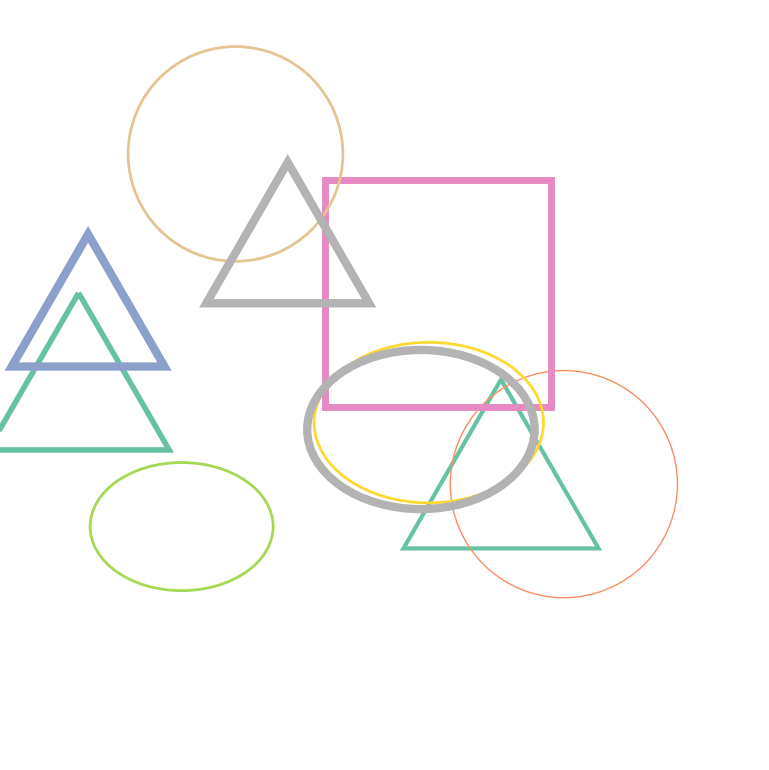[{"shape": "triangle", "thickness": 2, "radius": 0.68, "center": [0.102, 0.484]}, {"shape": "triangle", "thickness": 1.5, "radius": 0.73, "center": [0.651, 0.361]}, {"shape": "circle", "thickness": 0.5, "radius": 0.74, "center": [0.732, 0.371]}, {"shape": "triangle", "thickness": 3, "radius": 0.57, "center": [0.114, 0.581]}, {"shape": "square", "thickness": 2.5, "radius": 0.74, "center": [0.569, 0.619]}, {"shape": "oval", "thickness": 1, "radius": 0.59, "center": [0.236, 0.316]}, {"shape": "oval", "thickness": 1, "radius": 0.74, "center": [0.557, 0.451]}, {"shape": "circle", "thickness": 1, "radius": 0.7, "center": [0.306, 0.8]}, {"shape": "triangle", "thickness": 3, "radius": 0.61, "center": [0.374, 0.667]}, {"shape": "oval", "thickness": 3, "radius": 0.74, "center": [0.547, 0.442]}]